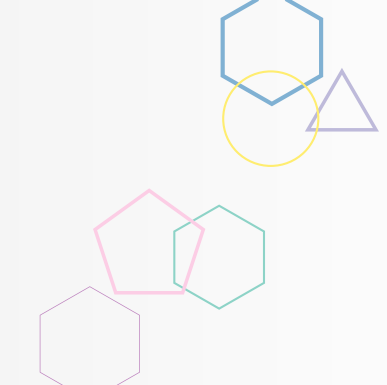[{"shape": "hexagon", "thickness": 1.5, "radius": 0.67, "center": [0.566, 0.332]}, {"shape": "triangle", "thickness": 2.5, "radius": 0.51, "center": [0.882, 0.714]}, {"shape": "hexagon", "thickness": 3, "radius": 0.73, "center": [0.702, 0.877]}, {"shape": "pentagon", "thickness": 2.5, "radius": 0.73, "center": [0.385, 0.358]}, {"shape": "hexagon", "thickness": 0.5, "radius": 0.74, "center": [0.232, 0.107]}, {"shape": "circle", "thickness": 1.5, "radius": 0.61, "center": [0.699, 0.692]}]